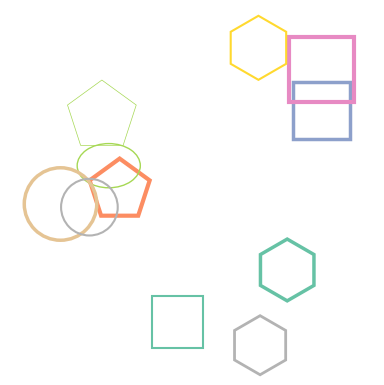[{"shape": "square", "thickness": 1.5, "radius": 0.34, "center": [0.461, 0.163]}, {"shape": "hexagon", "thickness": 2.5, "radius": 0.4, "center": [0.746, 0.299]}, {"shape": "pentagon", "thickness": 3, "radius": 0.41, "center": [0.311, 0.506]}, {"shape": "square", "thickness": 2.5, "radius": 0.37, "center": [0.836, 0.713]}, {"shape": "square", "thickness": 3, "radius": 0.42, "center": [0.835, 0.819]}, {"shape": "pentagon", "thickness": 0.5, "radius": 0.47, "center": [0.265, 0.698]}, {"shape": "oval", "thickness": 1, "radius": 0.41, "center": [0.282, 0.57]}, {"shape": "hexagon", "thickness": 1.5, "radius": 0.42, "center": [0.671, 0.876]}, {"shape": "circle", "thickness": 2.5, "radius": 0.47, "center": [0.157, 0.47]}, {"shape": "circle", "thickness": 1.5, "radius": 0.37, "center": [0.232, 0.462]}, {"shape": "hexagon", "thickness": 2, "radius": 0.38, "center": [0.676, 0.103]}]